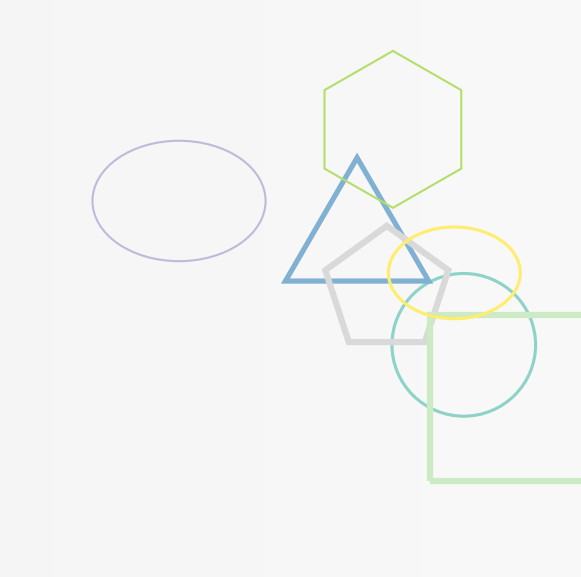[{"shape": "circle", "thickness": 1.5, "radius": 0.62, "center": [0.798, 0.402]}, {"shape": "oval", "thickness": 1, "radius": 0.74, "center": [0.308, 0.651]}, {"shape": "triangle", "thickness": 2.5, "radius": 0.71, "center": [0.614, 0.584]}, {"shape": "hexagon", "thickness": 1, "radius": 0.68, "center": [0.676, 0.775]}, {"shape": "pentagon", "thickness": 3, "radius": 0.56, "center": [0.665, 0.497]}, {"shape": "square", "thickness": 3, "radius": 0.72, "center": [0.883, 0.31]}, {"shape": "oval", "thickness": 1.5, "radius": 0.57, "center": [0.782, 0.527]}]